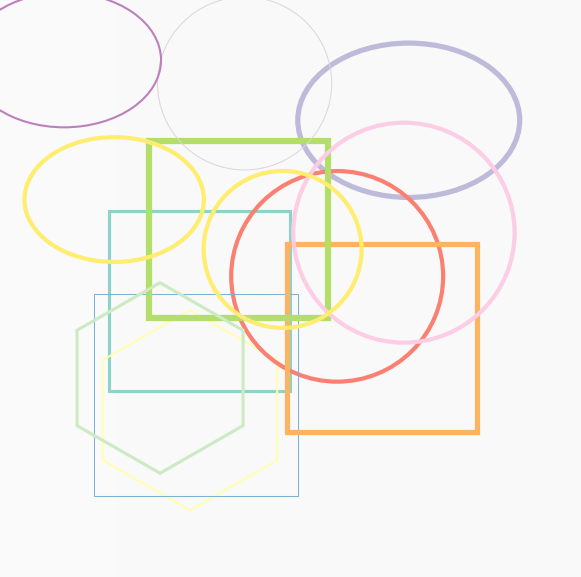[{"shape": "square", "thickness": 1.5, "radius": 0.78, "center": [0.344, 0.478]}, {"shape": "hexagon", "thickness": 1, "radius": 0.87, "center": [0.327, 0.289]}, {"shape": "oval", "thickness": 2.5, "radius": 0.95, "center": [0.703, 0.791]}, {"shape": "circle", "thickness": 2, "radius": 0.91, "center": [0.58, 0.521]}, {"shape": "square", "thickness": 0.5, "radius": 0.88, "center": [0.338, 0.315]}, {"shape": "square", "thickness": 2.5, "radius": 0.82, "center": [0.657, 0.414]}, {"shape": "square", "thickness": 3, "radius": 0.77, "center": [0.41, 0.602]}, {"shape": "circle", "thickness": 2, "radius": 0.95, "center": [0.695, 0.596]}, {"shape": "circle", "thickness": 0.5, "radius": 0.75, "center": [0.421, 0.855]}, {"shape": "oval", "thickness": 1, "radius": 0.83, "center": [0.111, 0.895]}, {"shape": "hexagon", "thickness": 1.5, "radius": 0.82, "center": [0.275, 0.345]}, {"shape": "circle", "thickness": 2, "radius": 0.68, "center": [0.486, 0.567]}, {"shape": "oval", "thickness": 2, "radius": 0.77, "center": [0.196, 0.654]}]